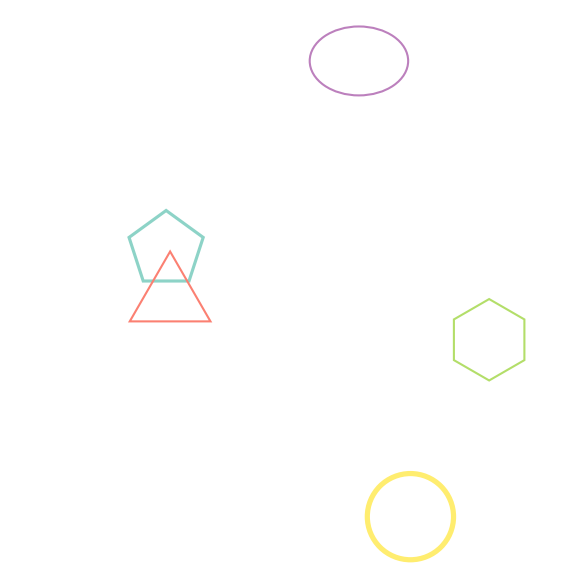[{"shape": "pentagon", "thickness": 1.5, "radius": 0.34, "center": [0.288, 0.567]}, {"shape": "triangle", "thickness": 1, "radius": 0.4, "center": [0.295, 0.483]}, {"shape": "hexagon", "thickness": 1, "radius": 0.35, "center": [0.847, 0.411]}, {"shape": "oval", "thickness": 1, "radius": 0.43, "center": [0.622, 0.894]}, {"shape": "circle", "thickness": 2.5, "radius": 0.37, "center": [0.711, 0.104]}]